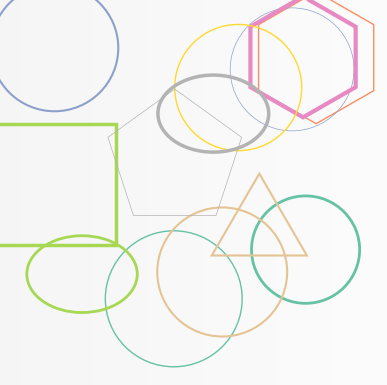[{"shape": "circle", "thickness": 2, "radius": 0.7, "center": [0.789, 0.352]}, {"shape": "circle", "thickness": 1, "radius": 0.88, "center": [0.448, 0.224]}, {"shape": "hexagon", "thickness": 1, "radius": 0.86, "center": [0.816, 0.85]}, {"shape": "circle", "thickness": 0.5, "radius": 0.8, "center": [0.754, 0.82]}, {"shape": "circle", "thickness": 1.5, "radius": 0.82, "center": [0.141, 0.876]}, {"shape": "hexagon", "thickness": 3, "radius": 0.78, "center": [0.782, 0.852]}, {"shape": "oval", "thickness": 2, "radius": 0.71, "center": [0.212, 0.288]}, {"shape": "square", "thickness": 2.5, "radius": 0.79, "center": [0.141, 0.521]}, {"shape": "circle", "thickness": 1, "radius": 0.82, "center": [0.615, 0.773]}, {"shape": "triangle", "thickness": 1.5, "radius": 0.71, "center": [0.669, 0.407]}, {"shape": "circle", "thickness": 1.5, "radius": 0.84, "center": [0.573, 0.294]}, {"shape": "pentagon", "thickness": 0.5, "radius": 0.91, "center": [0.451, 0.587]}, {"shape": "oval", "thickness": 2.5, "radius": 0.71, "center": [0.551, 0.705]}]